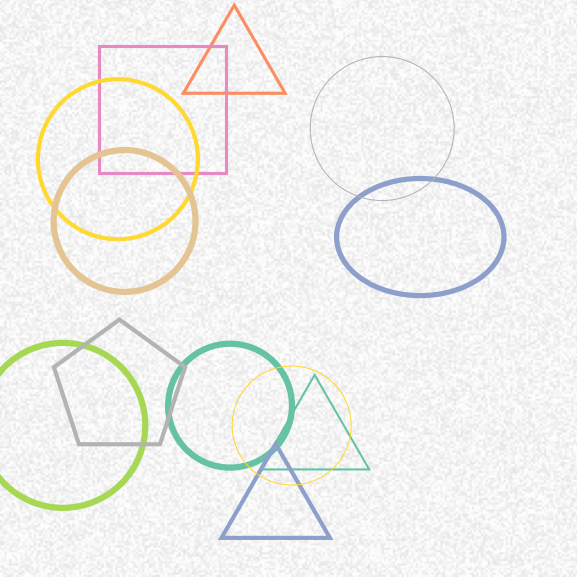[{"shape": "triangle", "thickness": 1, "radius": 0.55, "center": [0.545, 0.241]}, {"shape": "circle", "thickness": 3, "radius": 0.54, "center": [0.398, 0.297]}, {"shape": "triangle", "thickness": 1.5, "radius": 0.51, "center": [0.406, 0.889]}, {"shape": "triangle", "thickness": 2, "radius": 0.54, "center": [0.477, 0.122]}, {"shape": "oval", "thickness": 2.5, "radius": 0.72, "center": [0.728, 0.589]}, {"shape": "square", "thickness": 1.5, "radius": 0.55, "center": [0.281, 0.809]}, {"shape": "circle", "thickness": 3, "radius": 0.71, "center": [0.109, 0.263]}, {"shape": "circle", "thickness": 2, "radius": 0.69, "center": [0.204, 0.723]}, {"shape": "circle", "thickness": 0.5, "radius": 0.52, "center": [0.505, 0.262]}, {"shape": "circle", "thickness": 3, "radius": 0.61, "center": [0.216, 0.617]}, {"shape": "circle", "thickness": 0.5, "radius": 0.62, "center": [0.662, 0.777]}, {"shape": "pentagon", "thickness": 2, "radius": 0.6, "center": [0.207, 0.326]}]